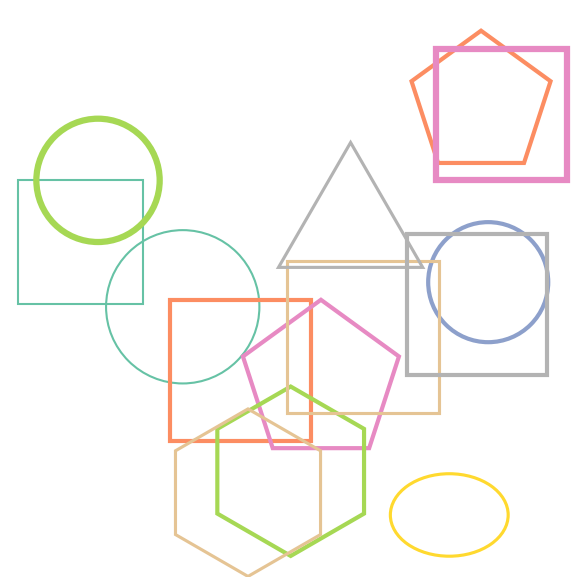[{"shape": "square", "thickness": 1, "radius": 0.54, "center": [0.14, 0.58]}, {"shape": "circle", "thickness": 1, "radius": 0.66, "center": [0.316, 0.468]}, {"shape": "pentagon", "thickness": 2, "radius": 0.63, "center": [0.833, 0.819]}, {"shape": "square", "thickness": 2, "radius": 0.61, "center": [0.416, 0.358]}, {"shape": "circle", "thickness": 2, "radius": 0.52, "center": [0.845, 0.511]}, {"shape": "square", "thickness": 3, "radius": 0.57, "center": [0.868, 0.8]}, {"shape": "pentagon", "thickness": 2, "radius": 0.71, "center": [0.556, 0.338]}, {"shape": "hexagon", "thickness": 2, "radius": 0.73, "center": [0.503, 0.183]}, {"shape": "circle", "thickness": 3, "radius": 0.53, "center": [0.17, 0.687]}, {"shape": "oval", "thickness": 1.5, "radius": 0.51, "center": [0.778, 0.107]}, {"shape": "hexagon", "thickness": 1.5, "radius": 0.73, "center": [0.429, 0.146]}, {"shape": "square", "thickness": 1.5, "radius": 0.66, "center": [0.628, 0.415]}, {"shape": "triangle", "thickness": 1.5, "radius": 0.72, "center": [0.607, 0.608]}, {"shape": "square", "thickness": 2, "radius": 0.61, "center": [0.826, 0.472]}]